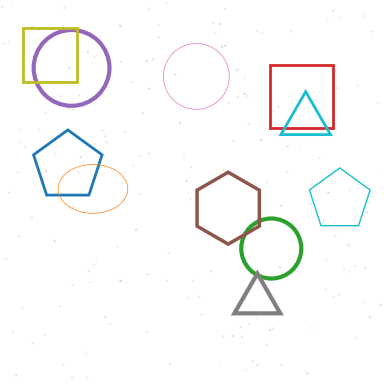[{"shape": "pentagon", "thickness": 2, "radius": 0.47, "center": [0.176, 0.569]}, {"shape": "oval", "thickness": 0.5, "radius": 0.45, "center": [0.241, 0.509]}, {"shape": "circle", "thickness": 3, "radius": 0.39, "center": [0.705, 0.355]}, {"shape": "square", "thickness": 2, "radius": 0.41, "center": [0.784, 0.75]}, {"shape": "circle", "thickness": 3, "radius": 0.49, "center": [0.186, 0.824]}, {"shape": "hexagon", "thickness": 2.5, "radius": 0.47, "center": [0.593, 0.459]}, {"shape": "circle", "thickness": 0.5, "radius": 0.43, "center": [0.51, 0.802]}, {"shape": "triangle", "thickness": 3, "radius": 0.34, "center": [0.668, 0.221]}, {"shape": "square", "thickness": 2, "radius": 0.35, "center": [0.13, 0.856]}, {"shape": "triangle", "thickness": 2, "radius": 0.37, "center": [0.794, 0.688]}, {"shape": "pentagon", "thickness": 1, "radius": 0.41, "center": [0.883, 0.481]}]